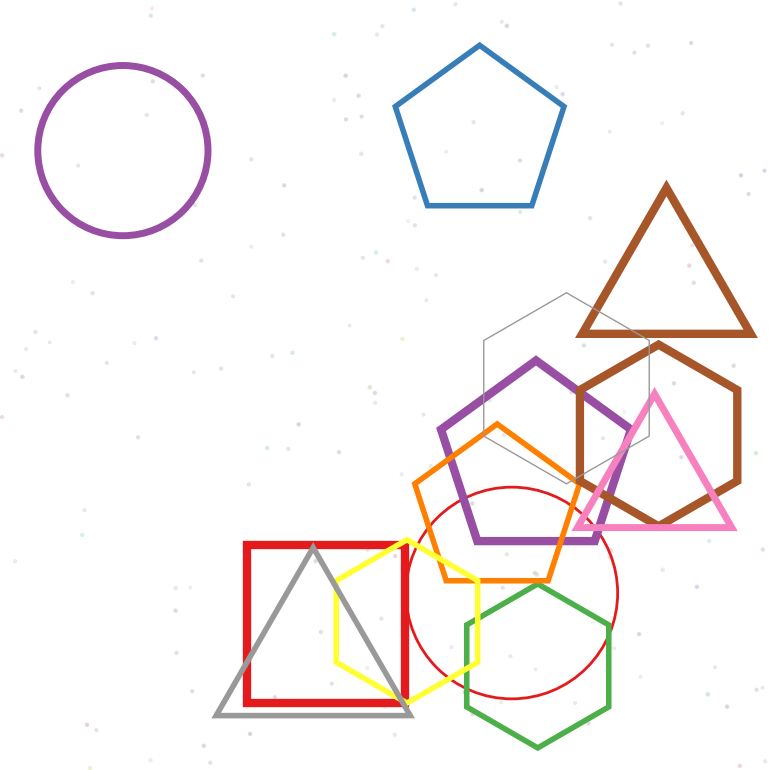[{"shape": "circle", "thickness": 1, "radius": 0.69, "center": [0.665, 0.23]}, {"shape": "square", "thickness": 3, "radius": 0.51, "center": [0.423, 0.19]}, {"shape": "pentagon", "thickness": 2, "radius": 0.58, "center": [0.623, 0.826]}, {"shape": "hexagon", "thickness": 2, "radius": 0.53, "center": [0.698, 0.135]}, {"shape": "circle", "thickness": 2.5, "radius": 0.55, "center": [0.16, 0.804]}, {"shape": "pentagon", "thickness": 3, "radius": 0.65, "center": [0.696, 0.402]}, {"shape": "pentagon", "thickness": 2, "radius": 0.56, "center": [0.646, 0.337]}, {"shape": "hexagon", "thickness": 2, "radius": 0.53, "center": [0.529, 0.193]}, {"shape": "hexagon", "thickness": 3, "radius": 0.59, "center": [0.855, 0.434]}, {"shape": "triangle", "thickness": 3, "radius": 0.63, "center": [0.866, 0.63]}, {"shape": "triangle", "thickness": 2.5, "radius": 0.58, "center": [0.85, 0.373]}, {"shape": "hexagon", "thickness": 0.5, "radius": 0.62, "center": [0.736, 0.496]}, {"shape": "triangle", "thickness": 2, "radius": 0.73, "center": [0.407, 0.143]}]